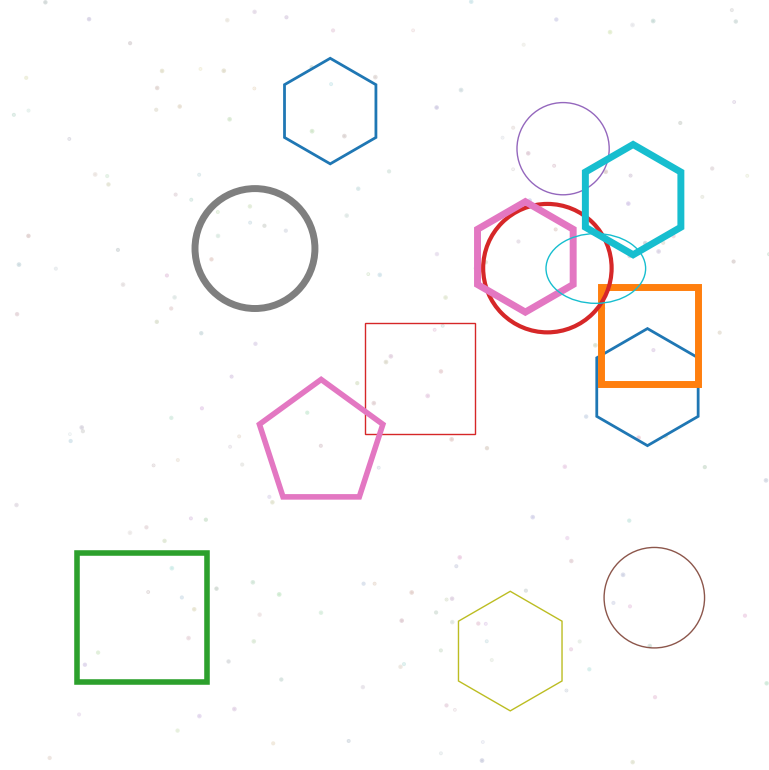[{"shape": "hexagon", "thickness": 1, "radius": 0.38, "center": [0.841, 0.497]}, {"shape": "hexagon", "thickness": 1, "radius": 0.34, "center": [0.429, 0.856]}, {"shape": "square", "thickness": 2.5, "radius": 0.32, "center": [0.843, 0.564]}, {"shape": "square", "thickness": 2, "radius": 0.42, "center": [0.184, 0.198]}, {"shape": "circle", "thickness": 1.5, "radius": 0.42, "center": [0.711, 0.652]}, {"shape": "square", "thickness": 0.5, "radius": 0.36, "center": [0.545, 0.509]}, {"shape": "circle", "thickness": 0.5, "radius": 0.3, "center": [0.731, 0.807]}, {"shape": "circle", "thickness": 0.5, "radius": 0.33, "center": [0.85, 0.224]}, {"shape": "pentagon", "thickness": 2, "radius": 0.42, "center": [0.417, 0.423]}, {"shape": "hexagon", "thickness": 2.5, "radius": 0.36, "center": [0.682, 0.666]}, {"shape": "circle", "thickness": 2.5, "radius": 0.39, "center": [0.331, 0.677]}, {"shape": "hexagon", "thickness": 0.5, "radius": 0.39, "center": [0.663, 0.154]}, {"shape": "hexagon", "thickness": 2.5, "radius": 0.36, "center": [0.822, 0.741]}, {"shape": "oval", "thickness": 0.5, "radius": 0.32, "center": [0.774, 0.651]}]